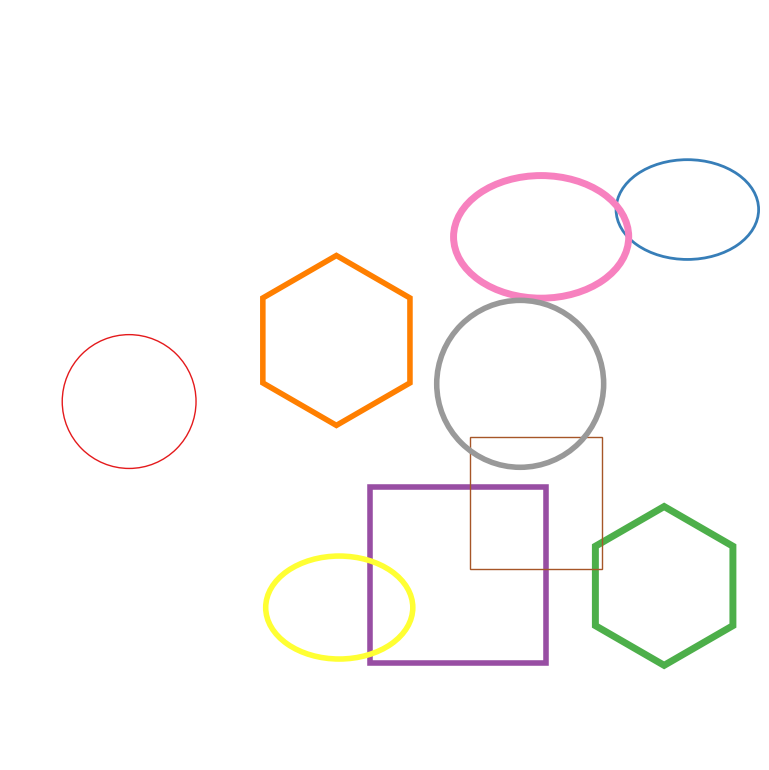[{"shape": "circle", "thickness": 0.5, "radius": 0.43, "center": [0.168, 0.479]}, {"shape": "oval", "thickness": 1, "radius": 0.46, "center": [0.893, 0.728]}, {"shape": "hexagon", "thickness": 2.5, "radius": 0.52, "center": [0.863, 0.239]}, {"shape": "square", "thickness": 2, "radius": 0.57, "center": [0.595, 0.253]}, {"shape": "hexagon", "thickness": 2, "radius": 0.55, "center": [0.437, 0.558]}, {"shape": "oval", "thickness": 2, "radius": 0.48, "center": [0.441, 0.211]}, {"shape": "square", "thickness": 0.5, "radius": 0.43, "center": [0.696, 0.347]}, {"shape": "oval", "thickness": 2.5, "radius": 0.57, "center": [0.703, 0.692]}, {"shape": "circle", "thickness": 2, "radius": 0.54, "center": [0.676, 0.502]}]